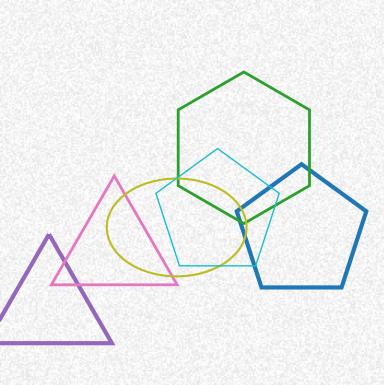[{"shape": "pentagon", "thickness": 3, "radius": 0.88, "center": [0.783, 0.397]}, {"shape": "hexagon", "thickness": 2, "radius": 0.98, "center": [0.633, 0.616]}, {"shape": "triangle", "thickness": 3, "radius": 0.94, "center": [0.127, 0.203]}, {"shape": "triangle", "thickness": 2, "radius": 0.94, "center": [0.297, 0.355]}, {"shape": "oval", "thickness": 1.5, "radius": 0.91, "center": [0.459, 0.409]}, {"shape": "pentagon", "thickness": 1, "radius": 0.84, "center": [0.565, 0.446]}]